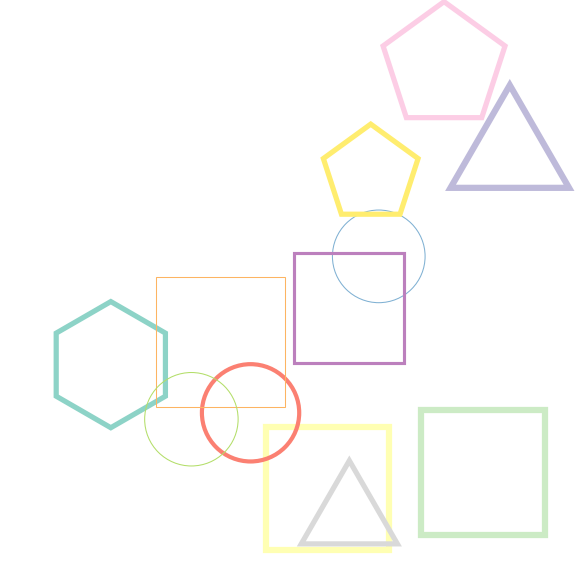[{"shape": "hexagon", "thickness": 2.5, "radius": 0.55, "center": [0.192, 0.368]}, {"shape": "square", "thickness": 3, "radius": 0.54, "center": [0.567, 0.153]}, {"shape": "triangle", "thickness": 3, "radius": 0.59, "center": [0.883, 0.733]}, {"shape": "circle", "thickness": 2, "radius": 0.42, "center": [0.434, 0.284]}, {"shape": "circle", "thickness": 0.5, "radius": 0.4, "center": [0.656, 0.555]}, {"shape": "square", "thickness": 0.5, "radius": 0.56, "center": [0.382, 0.407]}, {"shape": "circle", "thickness": 0.5, "radius": 0.4, "center": [0.331, 0.273]}, {"shape": "pentagon", "thickness": 2.5, "radius": 0.56, "center": [0.769, 0.885]}, {"shape": "triangle", "thickness": 2.5, "radius": 0.48, "center": [0.605, 0.105]}, {"shape": "square", "thickness": 1.5, "radius": 0.48, "center": [0.605, 0.466]}, {"shape": "square", "thickness": 3, "radius": 0.54, "center": [0.837, 0.181]}, {"shape": "pentagon", "thickness": 2.5, "radius": 0.43, "center": [0.642, 0.698]}]